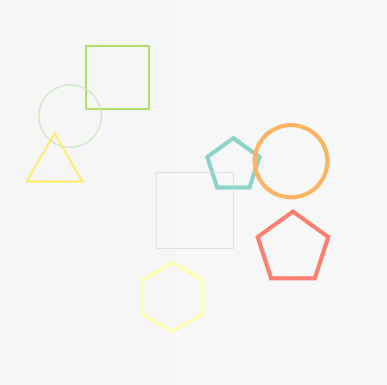[{"shape": "pentagon", "thickness": 3, "radius": 0.35, "center": [0.602, 0.57]}, {"shape": "hexagon", "thickness": 2.5, "radius": 0.45, "center": [0.445, 0.228]}, {"shape": "pentagon", "thickness": 3, "radius": 0.48, "center": [0.756, 0.355]}, {"shape": "circle", "thickness": 3, "radius": 0.47, "center": [0.751, 0.581]}, {"shape": "square", "thickness": 1.5, "radius": 0.41, "center": [0.304, 0.799]}, {"shape": "square", "thickness": 0.5, "radius": 0.49, "center": [0.502, 0.454]}, {"shape": "circle", "thickness": 1, "radius": 0.4, "center": [0.181, 0.698]}, {"shape": "triangle", "thickness": 1.5, "radius": 0.42, "center": [0.141, 0.57]}]